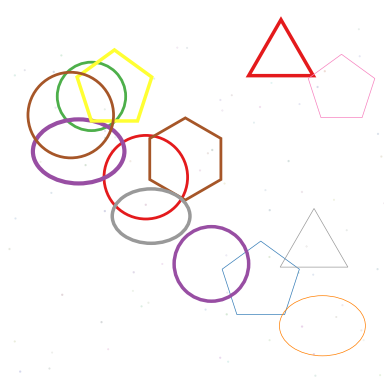[{"shape": "triangle", "thickness": 2.5, "radius": 0.48, "center": [0.73, 0.852]}, {"shape": "circle", "thickness": 2, "radius": 0.54, "center": [0.379, 0.54]}, {"shape": "pentagon", "thickness": 0.5, "radius": 0.53, "center": [0.677, 0.268]}, {"shape": "circle", "thickness": 2, "radius": 0.44, "center": [0.238, 0.75]}, {"shape": "oval", "thickness": 3, "radius": 0.59, "center": [0.204, 0.607]}, {"shape": "circle", "thickness": 2.5, "radius": 0.48, "center": [0.549, 0.314]}, {"shape": "oval", "thickness": 0.5, "radius": 0.56, "center": [0.837, 0.154]}, {"shape": "pentagon", "thickness": 2.5, "radius": 0.51, "center": [0.297, 0.768]}, {"shape": "hexagon", "thickness": 2, "radius": 0.53, "center": [0.481, 0.587]}, {"shape": "circle", "thickness": 2, "radius": 0.56, "center": [0.184, 0.701]}, {"shape": "pentagon", "thickness": 0.5, "radius": 0.45, "center": [0.887, 0.768]}, {"shape": "oval", "thickness": 2.5, "radius": 0.5, "center": [0.392, 0.439]}, {"shape": "triangle", "thickness": 0.5, "radius": 0.51, "center": [0.816, 0.357]}]